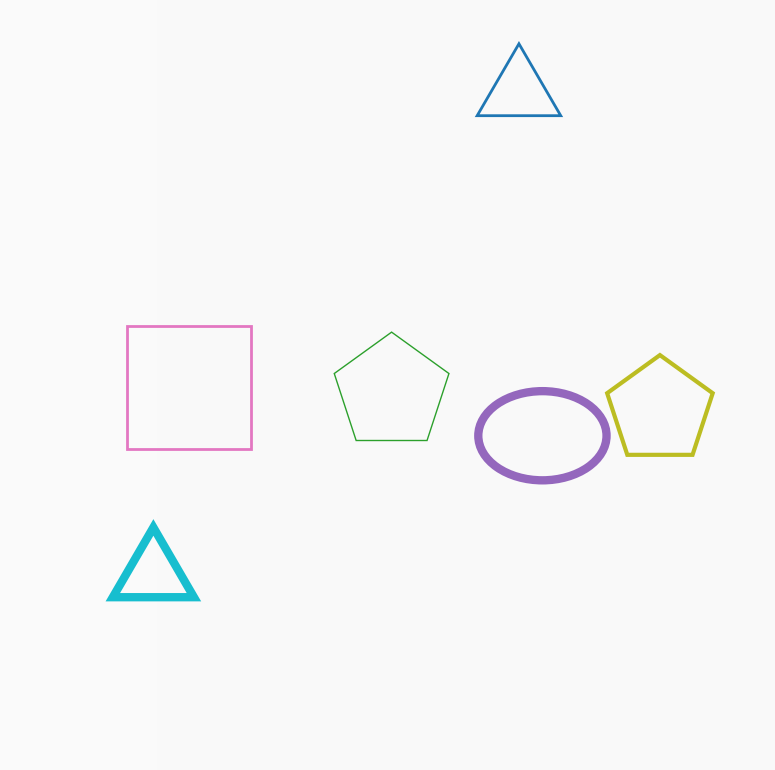[{"shape": "triangle", "thickness": 1, "radius": 0.31, "center": [0.67, 0.881]}, {"shape": "pentagon", "thickness": 0.5, "radius": 0.39, "center": [0.505, 0.491]}, {"shape": "oval", "thickness": 3, "radius": 0.41, "center": [0.7, 0.434]}, {"shape": "square", "thickness": 1, "radius": 0.4, "center": [0.244, 0.497]}, {"shape": "pentagon", "thickness": 1.5, "radius": 0.36, "center": [0.852, 0.467]}, {"shape": "triangle", "thickness": 3, "radius": 0.3, "center": [0.198, 0.255]}]